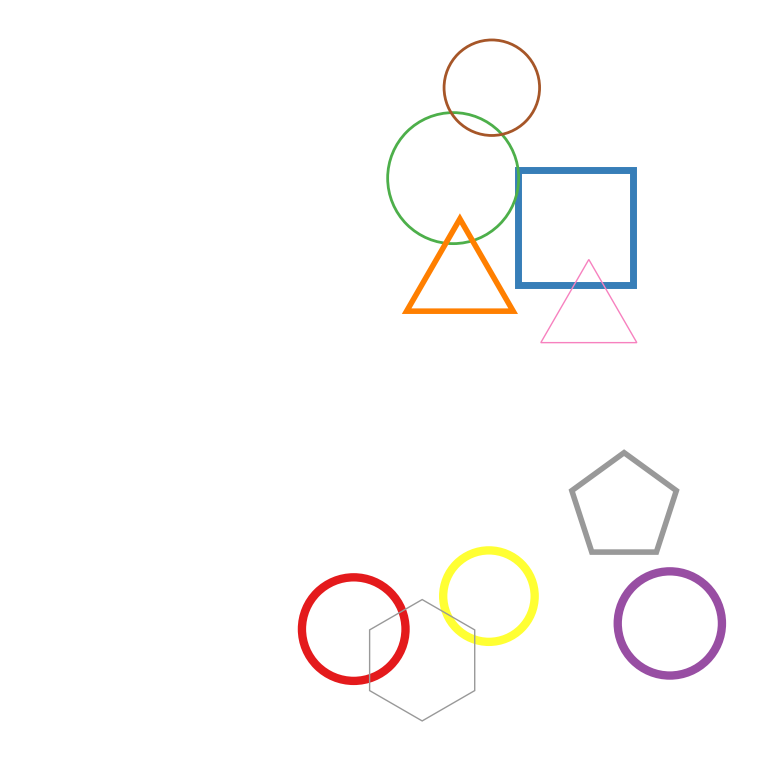[{"shape": "circle", "thickness": 3, "radius": 0.34, "center": [0.459, 0.183]}, {"shape": "square", "thickness": 2.5, "radius": 0.37, "center": [0.747, 0.704]}, {"shape": "circle", "thickness": 1, "radius": 0.43, "center": [0.589, 0.769]}, {"shape": "circle", "thickness": 3, "radius": 0.34, "center": [0.87, 0.19]}, {"shape": "triangle", "thickness": 2, "radius": 0.4, "center": [0.597, 0.636]}, {"shape": "circle", "thickness": 3, "radius": 0.3, "center": [0.635, 0.226]}, {"shape": "circle", "thickness": 1, "radius": 0.31, "center": [0.639, 0.886]}, {"shape": "triangle", "thickness": 0.5, "radius": 0.36, "center": [0.765, 0.591]}, {"shape": "pentagon", "thickness": 2, "radius": 0.36, "center": [0.811, 0.341]}, {"shape": "hexagon", "thickness": 0.5, "radius": 0.39, "center": [0.548, 0.143]}]